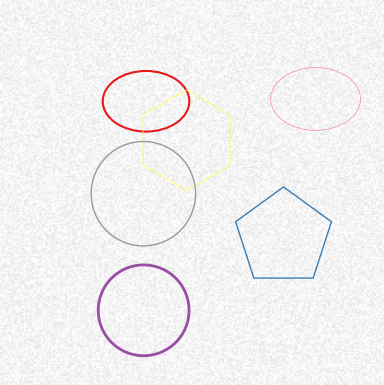[{"shape": "oval", "thickness": 1.5, "radius": 0.56, "center": [0.379, 0.737]}, {"shape": "pentagon", "thickness": 1, "radius": 0.65, "center": [0.736, 0.384]}, {"shape": "circle", "thickness": 2, "radius": 0.59, "center": [0.373, 0.194]}, {"shape": "hexagon", "thickness": 0.5, "radius": 0.65, "center": [0.485, 0.636]}, {"shape": "oval", "thickness": 0.5, "radius": 0.58, "center": [0.82, 0.743]}, {"shape": "circle", "thickness": 1, "radius": 0.68, "center": [0.372, 0.497]}]